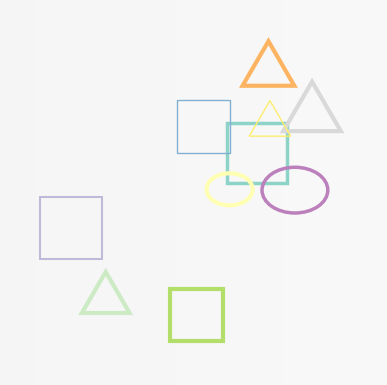[{"shape": "square", "thickness": 2.5, "radius": 0.39, "center": [0.663, 0.602]}, {"shape": "oval", "thickness": 3, "radius": 0.3, "center": [0.593, 0.508]}, {"shape": "square", "thickness": 1.5, "radius": 0.4, "center": [0.184, 0.407]}, {"shape": "square", "thickness": 1, "radius": 0.34, "center": [0.525, 0.67]}, {"shape": "triangle", "thickness": 3, "radius": 0.39, "center": [0.693, 0.816]}, {"shape": "square", "thickness": 3, "radius": 0.34, "center": [0.507, 0.181]}, {"shape": "triangle", "thickness": 3, "radius": 0.43, "center": [0.805, 0.702]}, {"shape": "oval", "thickness": 2.5, "radius": 0.42, "center": [0.761, 0.506]}, {"shape": "triangle", "thickness": 3, "radius": 0.36, "center": [0.273, 0.223]}, {"shape": "triangle", "thickness": 1, "radius": 0.31, "center": [0.697, 0.677]}]